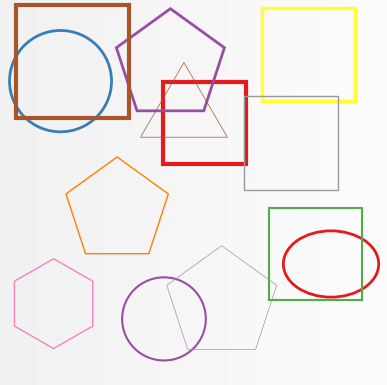[{"shape": "oval", "thickness": 2, "radius": 0.61, "center": [0.854, 0.314]}, {"shape": "square", "thickness": 3, "radius": 0.53, "center": [0.528, 0.681]}, {"shape": "circle", "thickness": 2, "radius": 0.66, "center": [0.156, 0.789]}, {"shape": "square", "thickness": 1.5, "radius": 0.6, "center": [0.814, 0.34]}, {"shape": "pentagon", "thickness": 2, "radius": 0.73, "center": [0.44, 0.831]}, {"shape": "circle", "thickness": 1.5, "radius": 0.54, "center": [0.423, 0.172]}, {"shape": "pentagon", "thickness": 1, "radius": 0.69, "center": [0.302, 0.453]}, {"shape": "square", "thickness": 2.5, "radius": 0.6, "center": [0.797, 0.858]}, {"shape": "square", "thickness": 3, "radius": 0.73, "center": [0.187, 0.841]}, {"shape": "triangle", "thickness": 0.5, "radius": 0.65, "center": [0.475, 0.708]}, {"shape": "hexagon", "thickness": 1, "radius": 0.58, "center": [0.138, 0.211]}, {"shape": "pentagon", "thickness": 0.5, "radius": 0.75, "center": [0.572, 0.213]}, {"shape": "square", "thickness": 1, "radius": 0.61, "center": [0.751, 0.629]}]